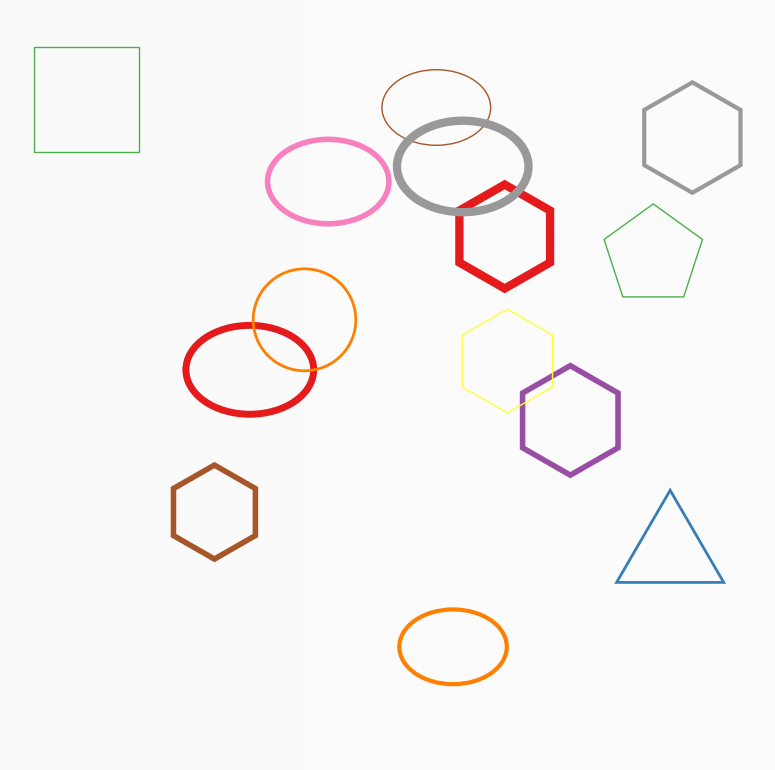[{"shape": "hexagon", "thickness": 3, "radius": 0.34, "center": [0.651, 0.693]}, {"shape": "oval", "thickness": 2.5, "radius": 0.41, "center": [0.322, 0.52]}, {"shape": "triangle", "thickness": 1, "radius": 0.4, "center": [0.865, 0.284]}, {"shape": "pentagon", "thickness": 0.5, "radius": 0.33, "center": [0.843, 0.668]}, {"shape": "square", "thickness": 0.5, "radius": 0.34, "center": [0.111, 0.871]}, {"shape": "hexagon", "thickness": 2, "radius": 0.36, "center": [0.736, 0.454]}, {"shape": "circle", "thickness": 1, "radius": 0.33, "center": [0.393, 0.585]}, {"shape": "oval", "thickness": 1.5, "radius": 0.35, "center": [0.585, 0.16]}, {"shape": "hexagon", "thickness": 0.5, "radius": 0.34, "center": [0.655, 0.531]}, {"shape": "hexagon", "thickness": 2, "radius": 0.31, "center": [0.277, 0.335]}, {"shape": "oval", "thickness": 0.5, "radius": 0.35, "center": [0.563, 0.86]}, {"shape": "oval", "thickness": 2, "radius": 0.39, "center": [0.424, 0.764]}, {"shape": "hexagon", "thickness": 1.5, "radius": 0.36, "center": [0.893, 0.821]}, {"shape": "oval", "thickness": 3, "radius": 0.42, "center": [0.597, 0.784]}]